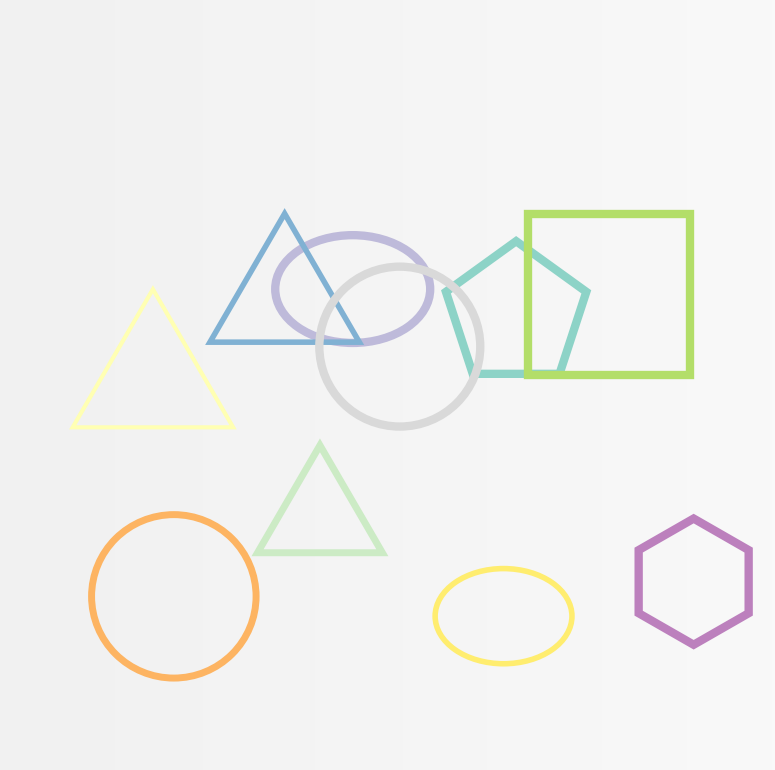[{"shape": "pentagon", "thickness": 3, "radius": 0.48, "center": [0.666, 0.592]}, {"shape": "triangle", "thickness": 1.5, "radius": 0.6, "center": [0.197, 0.505]}, {"shape": "oval", "thickness": 3, "radius": 0.5, "center": [0.455, 0.625]}, {"shape": "triangle", "thickness": 2, "radius": 0.56, "center": [0.367, 0.611]}, {"shape": "circle", "thickness": 2.5, "radius": 0.53, "center": [0.224, 0.226]}, {"shape": "square", "thickness": 3, "radius": 0.52, "center": [0.786, 0.617]}, {"shape": "circle", "thickness": 3, "radius": 0.52, "center": [0.516, 0.55]}, {"shape": "hexagon", "thickness": 3, "radius": 0.41, "center": [0.895, 0.245]}, {"shape": "triangle", "thickness": 2.5, "radius": 0.46, "center": [0.413, 0.329]}, {"shape": "oval", "thickness": 2, "radius": 0.44, "center": [0.65, 0.2]}]